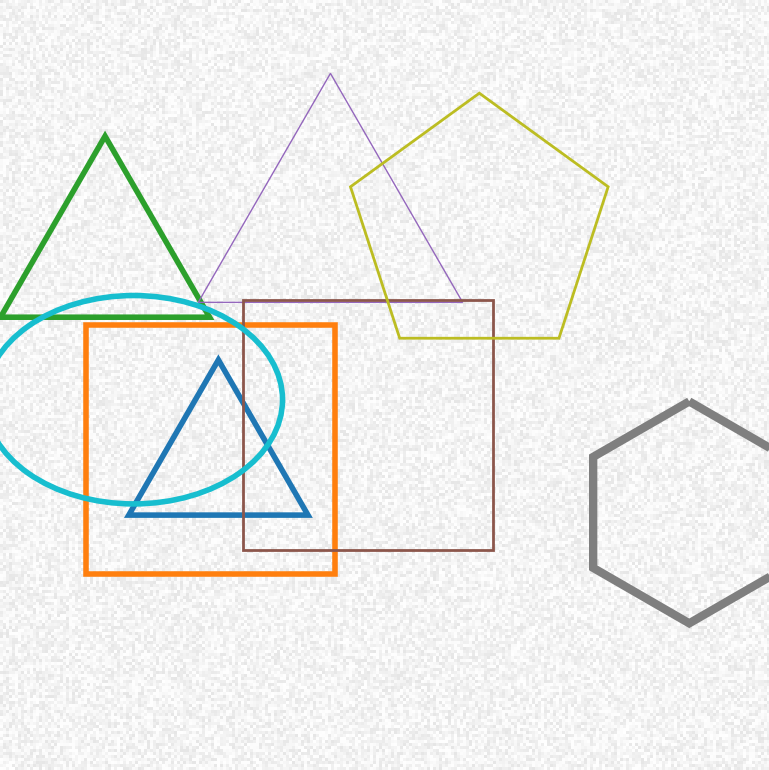[{"shape": "triangle", "thickness": 2, "radius": 0.67, "center": [0.284, 0.398]}, {"shape": "square", "thickness": 2, "radius": 0.81, "center": [0.274, 0.416]}, {"shape": "triangle", "thickness": 2, "radius": 0.78, "center": [0.136, 0.666]}, {"shape": "triangle", "thickness": 0.5, "radius": 0.99, "center": [0.429, 0.706]}, {"shape": "square", "thickness": 1, "radius": 0.81, "center": [0.478, 0.448]}, {"shape": "hexagon", "thickness": 3, "radius": 0.72, "center": [0.895, 0.335]}, {"shape": "pentagon", "thickness": 1, "radius": 0.88, "center": [0.622, 0.703]}, {"shape": "oval", "thickness": 2, "radius": 0.97, "center": [0.174, 0.481]}]